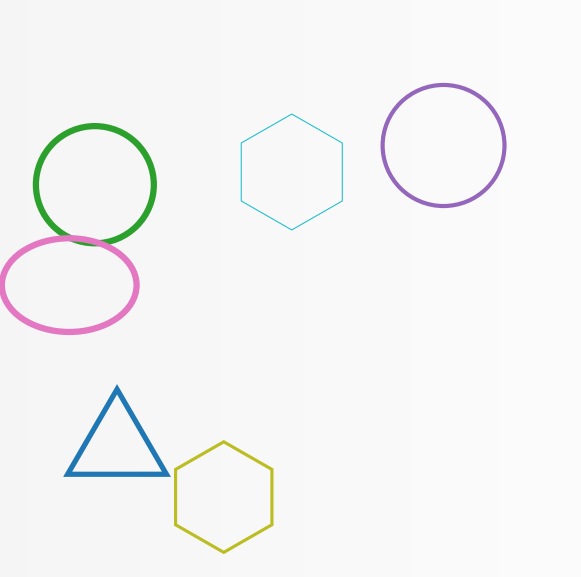[{"shape": "triangle", "thickness": 2.5, "radius": 0.49, "center": [0.201, 0.227]}, {"shape": "circle", "thickness": 3, "radius": 0.51, "center": [0.163, 0.679]}, {"shape": "circle", "thickness": 2, "radius": 0.52, "center": [0.763, 0.747]}, {"shape": "oval", "thickness": 3, "radius": 0.58, "center": [0.119, 0.505]}, {"shape": "hexagon", "thickness": 1.5, "radius": 0.48, "center": [0.385, 0.138]}, {"shape": "hexagon", "thickness": 0.5, "radius": 0.5, "center": [0.502, 0.701]}]